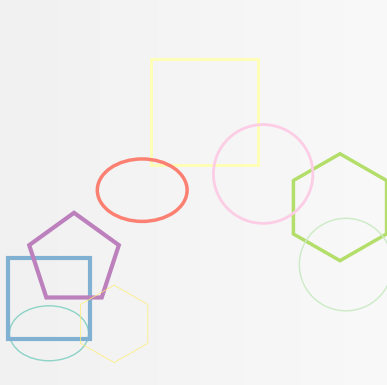[{"shape": "oval", "thickness": 1, "radius": 0.51, "center": [0.127, 0.134]}, {"shape": "square", "thickness": 2, "radius": 0.69, "center": [0.527, 0.71]}, {"shape": "oval", "thickness": 2.5, "radius": 0.58, "center": [0.367, 0.506]}, {"shape": "square", "thickness": 3, "radius": 0.53, "center": [0.127, 0.224]}, {"shape": "hexagon", "thickness": 2.5, "radius": 0.69, "center": [0.877, 0.462]}, {"shape": "circle", "thickness": 2, "radius": 0.64, "center": [0.679, 0.548]}, {"shape": "pentagon", "thickness": 3, "radius": 0.61, "center": [0.191, 0.326]}, {"shape": "circle", "thickness": 1, "radius": 0.6, "center": [0.893, 0.313]}, {"shape": "hexagon", "thickness": 0.5, "radius": 0.5, "center": [0.294, 0.159]}]